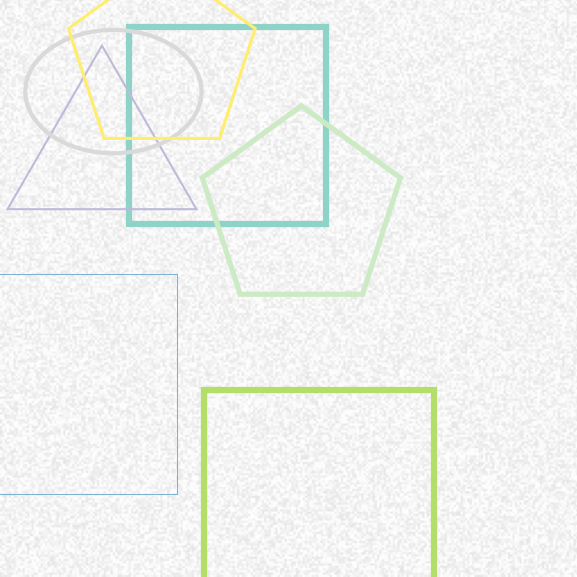[{"shape": "square", "thickness": 3, "radius": 0.85, "center": [0.393, 0.781]}, {"shape": "triangle", "thickness": 1, "radius": 0.94, "center": [0.177, 0.731]}, {"shape": "square", "thickness": 0.5, "radius": 0.95, "center": [0.116, 0.334]}, {"shape": "square", "thickness": 3, "radius": 0.99, "center": [0.553, 0.125]}, {"shape": "oval", "thickness": 2, "radius": 0.76, "center": [0.196, 0.841]}, {"shape": "pentagon", "thickness": 2.5, "radius": 0.9, "center": [0.522, 0.635]}, {"shape": "pentagon", "thickness": 1.5, "radius": 0.85, "center": [0.28, 0.897]}]